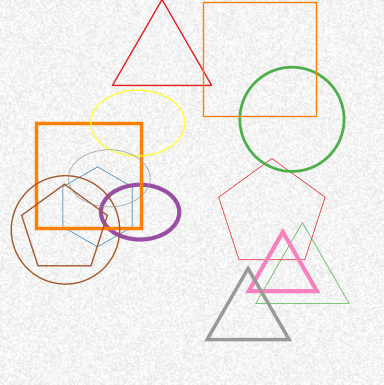[{"shape": "triangle", "thickness": 1, "radius": 0.74, "center": [0.421, 0.852]}, {"shape": "pentagon", "thickness": 0.5, "radius": 0.73, "center": [0.706, 0.443]}, {"shape": "hexagon", "thickness": 0.5, "radius": 0.52, "center": [0.253, 0.463]}, {"shape": "circle", "thickness": 2, "radius": 0.68, "center": [0.758, 0.69]}, {"shape": "triangle", "thickness": 0.5, "radius": 0.7, "center": [0.786, 0.282]}, {"shape": "oval", "thickness": 3, "radius": 0.51, "center": [0.364, 0.449]}, {"shape": "square", "thickness": 1, "radius": 0.74, "center": [0.674, 0.847]}, {"shape": "square", "thickness": 2.5, "radius": 0.68, "center": [0.229, 0.544]}, {"shape": "oval", "thickness": 1, "radius": 0.61, "center": [0.358, 0.681]}, {"shape": "pentagon", "thickness": 1, "radius": 0.59, "center": [0.167, 0.404]}, {"shape": "circle", "thickness": 1, "radius": 0.7, "center": [0.17, 0.403]}, {"shape": "triangle", "thickness": 3, "radius": 0.51, "center": [0.735, 0.295]}, {"shape": "triangle", "thickness": 2.5, "radius": 0.62, "center": [0.644, 0.179]}, {"shape": "oval", "thickness": 0.5, "radius": 0.53, "center": [0.284, 0.537]}]